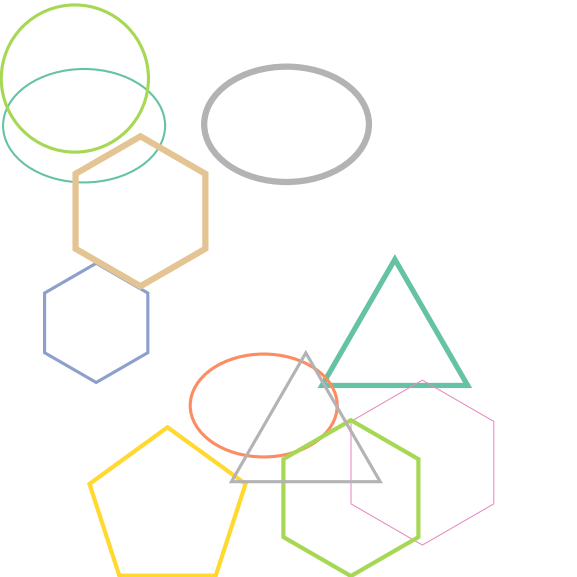[{"shape": "oval", "thickness": 1, "radius": 0.7, "center": [0.146, 0.781]}, {"shape": "triangle", "thickness": 2.5, "radius": 0.73, "center": [0.684, 0.404]}, {"shape": "oval", "thickness": 1.5, "radius": 0.64, "center": [0.457, 0.297]}, {"shape": "hexagon", "thickness": 1.5, "radius": 0.52, "center": [0.167, 0.44]}, {"shape": "hexagon", "thickness": 0.5, "radius": 0.71, "center": [0.731, 0.198]}, {"shape": "circle", "thickness": 1.5, "radius": 0.64, "center": [0.13, 0.863]}, {"shape": "hexagon", "thickness": 2, "radius": 0.67, "center": [0.608, 0.137]}, {"shape": "pentagon", "thickness": 2, "radius": 0.71, "center": [0.29, 0.117]}, {"shape": "hexagon", "thickness": 3, "radius": 0.65, "center": [0.243, 0.633]}, {"shape": "oval", "thickness": 3, "radius": 0.71, "center": [0.496, 0.784]}, {"shape": "triangle", "thickness": 1.5, "radius": 0.74, "center": [0.53, 0.239]}]